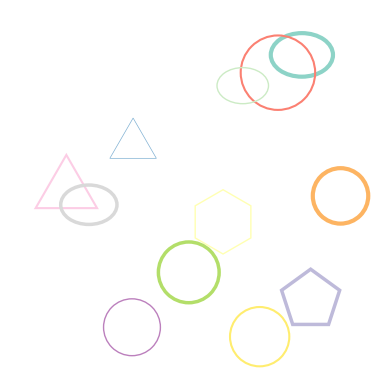[{"shape": "oval", "thickness": 3, "radius": 0.4, "center": [0.784, 0.857]}, {"shape": "hexagon", "thickness": 1, "radius": 0.42, "center": [0.579, 0.424]}, {"shape": "pentagon", "thickness": 2.5, "radius": 0.4, "center": [0.807, 0.221]}, {"shape": "circle", "thickness": 1.5, "radius": 0.48, "center": [0.722, 0.811]}, {"shape": "triangle", "thickness": 0.5, "radius": 0.35, "center": [0.346, 0.624]}, {"shape": "circle", "thickness": 3, "radius": 0.36, "center": [0.884, 0.491]}, {"shape": "circle", "thickness": 2.5, "radius": 0.39, "center": [0.49, 0.293]}, {"shape": "triangle", "thickness": 1.5, "radius": 0.46, "center": [0.172, 0.505]}, {"shape": "oval", "thickness": 2.5, "radius": 0.37, "center": [0.231, 0.468]}, {"shape": "circle", "thickness": 1, "radius": 0.37, "center": [0.343, 0.15]}, {"shape": "oval", "thickness": 1, "radius": 0.33, "center": [0.631, 0.778]}, {"shape": "circle", "thickness": 1.5, "radius": 0.39, "center": [0.674, 0.126]}]